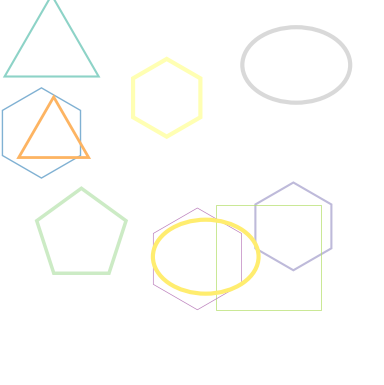[{"shape": "triangle", "thickness": 1.5, "radius": 0.71, "center": [0.134, 0.872]}, {"shape": "hexagon", "thickness": 3, "radius": 0.5, "center": [0.433, 0.746]}, {"shape": "hexagon", "thickness": 1.5, "radius": 0.57, "center": [0.762, 0.412]}, {"shape": "hexagon", "thickness": 1, "radius": 0.59, "center": [0.108, 0.655]}, {"shape": "triangle", "thickness": 2, "radius": 0.52, "center": [0.139, 0.643]}, {"shape": "square", "thickness": 0.5, "radius": 0.68, "center": [0.697, 0.332]}, {"shape": "oval", "thickness": 3, "radius": 0.7, "center": [0.77, 0.831]}, {"shape": "hexagon", "thickness": 0.5, "radius": 0.66, "center": [0.513, 0.328]}, {"shape": "pentagon", "thickness": 2.5, "radius": 0.61, "center": [0.211, 0.389]}, {"shape": "oval", "thickness": 3, "radius": 0.69, "center": [0.534, 0.333]}]